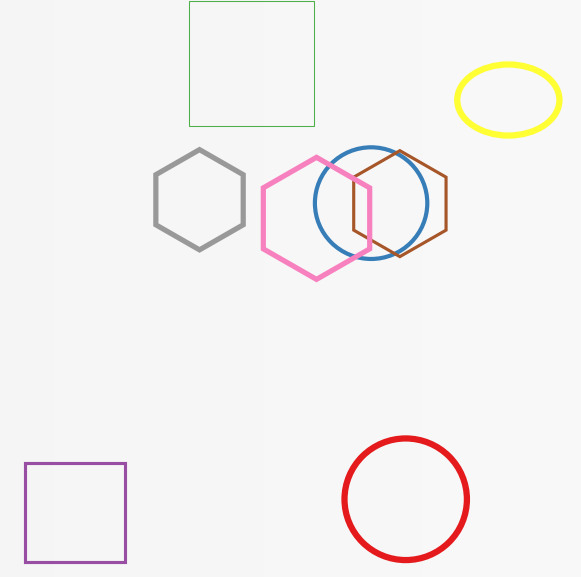[{"shape": "circle", "thickness": 3, "radius": 0.53, "center": [0.698, 0.135]}, {"shape": "circle", "thickness": 2, "radius": 0.48, "center": [0.638, 0.647]}, {"shape": "square", "thickness": 0.5, "radius": 0.54, "center": [0.433, 0.889]}, {"shape": "square", "thickness": 1.5, "radius": 0.43, "center": [0.128, 0.111]}, {"shape": "oval", "thickness": 3, "radius": 0.44, "center": [0.875, 0.826]}, {"shape": "hexagon", "thickness": 1.5, "radius": 0.46, "center": [0.688, 0.646]}, {"shape": "hexagon", "thickness": 2.5, "radius": 0.53, "center": [0.545, 0.621]}, {"shape": "hexagon", "thickness": 2.5, "radius": 0.43, "center": [0.343, 0.653]}]